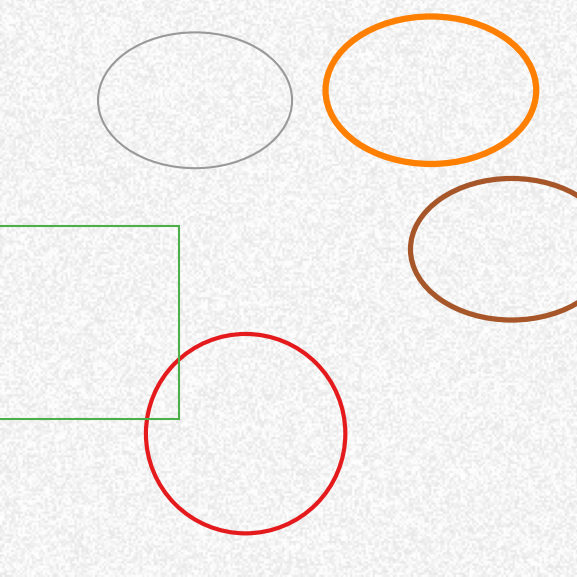[{"shape": "circle", "thickness": 2, "radius": 0.86, "center": [0.425, 0.248]}, {"shape": "square", "thickness": 1, "radius": 0.84, "center": [0.142, 0.441]}, {"shape": "oval", "thickness": 3, "radius": 0.91, "center": [0.746, 0.843]}, {"shape": "oval", "thickness": 2.5, "radius": 0.88, "center": [0.886, 0.568]}, {"shape": "oval", "thickness": 1, "radius": 0.84, "center": [0.338, 0.825]}]